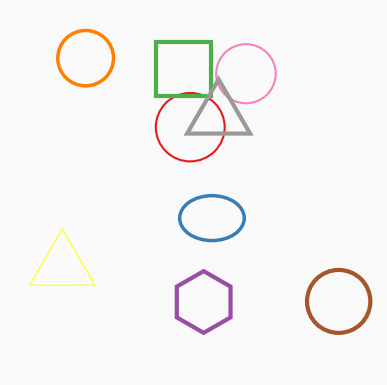[{"shape": "circle", "thickness": 1.5, "radius": 0.44, "center": [0.491, 0.67]}, {"shape": "oval", "thickness": 2.5, "radius": 0.42, "center": [0.547, 0.433]}, {"shape": "square", "thickness": 3, "radius": 0.35, "center": [0.473, 0.821]}, {"shape": "hexagon", "thickness": 3, "radius": 0.4, "center": [0.526, 0.216]}, {"shape": "circle", "thickness": 2.5, "radius": 0.36, "center": [0.221, 0.849]}, {"shape": "triangle", "thickness": 1, "radius": 0.49, "center": [0.161, 0.308]}, {"shape": "circle", "thickness": 3, "radius": 0.41, "center": [0.874, 0.217]}, {"shape": "circle", "thickness": 1.5, "radius": 0.38, "center": [0.635, 0.809]}, {"shape": "triangle", "thickness": 3, "radius": 0.47, "center": [0.564, 0.7]}]